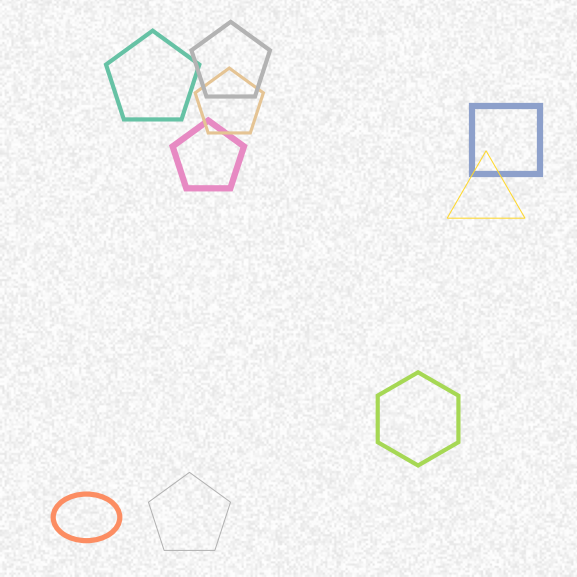[{"shape": "pentagon", "thickness": 2, "radius": 0.42, "center": [0.264, 0.861]}, {"shape": "oval", "thickness": 2.5, "radius": 0.29, "center": [0.15, 0.103]}, {"shape": "square", "thickness": 3, "radius": 0.29, "center": [0.876, 0.756]}, {"shape": "pentagon", "thickness": 3, "radius": 0.32, "center": [0.361, 0.726]}, {"shape": "hexagon", "thickness": 2, "radius": 0.4, "center": [0.724, 0.274]}, {"shape": "triangle", "thickness": 0.5, "radius": 0.39, "center": [0.842, 0.66]}, {"shape": "pentagon", "thickness": 1.5, "radius": 0.31, "center": [0.397, 0.819]}, {"shape": "pentagon", "thickness": 2, "radius": 0.36, "center": [0.4, 0.89]}, {"shape": "pentagon", "thickness": 0.5, "radius": 0.37, "center": [0.328, 0.106]}]